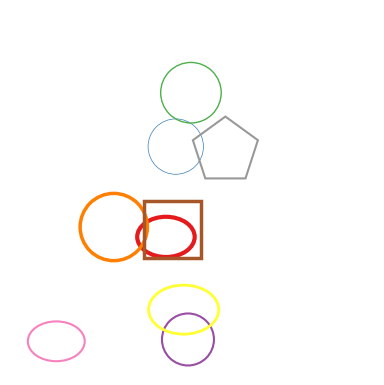[{"shape": "oval", "thickness": 3, "radius": 0.37, "center": [0.431, 0.385]}, {"shape": "circle", "thickness": 0.5, "radius": 0.36, "center": [0.457, 0.619]}, {"shape": "circle", "thickness": 1, "radius": 0.39, "center": [0.496, 0.759]}, {"shape": "circle", "thickness": 1.5, "radius": 0.34, "center": [0.488, 0.118]}, {"shape": "circle", "thickness": 2.5, "radius": 0.44, "center": [0.295, 0.41]}, {"shape": "oval", "thickness": 2, "radius": 0.45, "center": [0.477, 0.196]}, {"shape": "square", "thickness": 2.5, "radius": 0.37, "center": [0.447, 0.404]}, {"shape": "oval", "thickness": 1.5, "radius": 0.37, "center": [0.146, 0.113]}, {"shape": "pentagon", "thickness": 1.5, "radius": 0.44, "center": [0.585, 0.608]}]